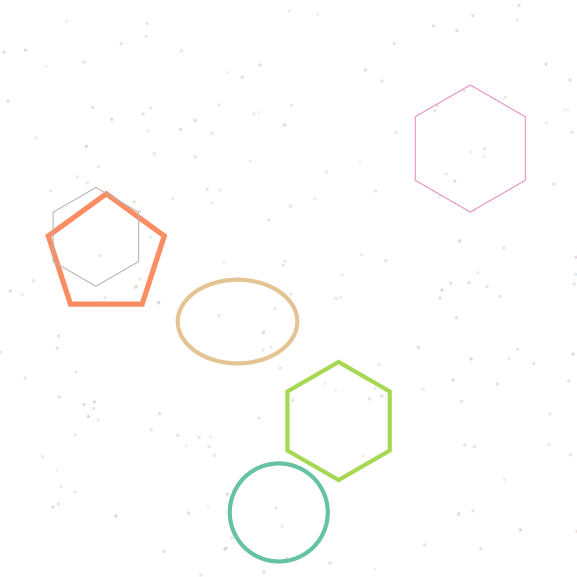[{"shape": "circle", "thickness": 2, "radius": 0.42, "center": [0.483, 0.112]}, {"shape": "pentagon", "thickness": 2.5, "radius": 0.53, "center": [0.184, 0.558]}, {"shape": "hexagon", "thickness": 0.5, "radius": 0.55, "center": [0.814, 0.742]}, {"shape": "hexagon", "thickness": 2, "radius": 0.51, "center": [0.586, 0.27]}, {"shape": "oval", "thickness": 2, "radius": 0.52, "center": [0.411, 0.442]}, {"shape": "hexagon", "thickness": 0.5, "radius": 0.43, "center": [0.166, 0.589]}]